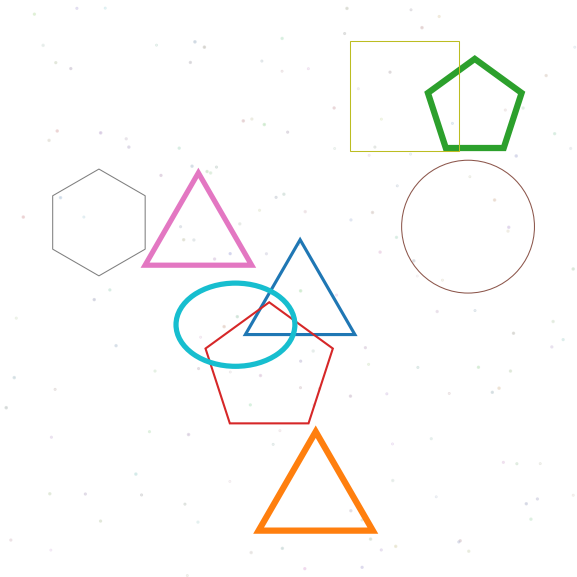[{"shape": "triangle", "thickness": 1.5, "radius": 0.55, "center": [0.52, 0.475]}, {"shape": "triangle", "thickness": 3, "radius": 0.57, "center": [0.547, 0.137]}, {"shape": "pentagon", "thickness": 3, "radius": 0.43, "center": [0.822, 0.812]}, {"shape": "pentagon", "thickness": 1, "radius": 0.58, "center": [0.466, 0.36]}, {"shape": "circle", "thickness": 0.5, "radius": 0.58, "center": [0.81, 0.607]}, {"shape": "triangle", "thickness": 2.5, "radius": 0.53, "center": [0.344, 0.593]}, {"shape": "hexagon", "thickness": 0.5, "radius": 0.46, "center": [0.171, 0.614]}, {"shape": "square", "thickness": 0.5, "radius": 0.47, "center": [0.7, 0.833]}, {"shape": "oval", "thickness": 2.5, "radius": 0.51, "center": [0.408, 0.437]}]